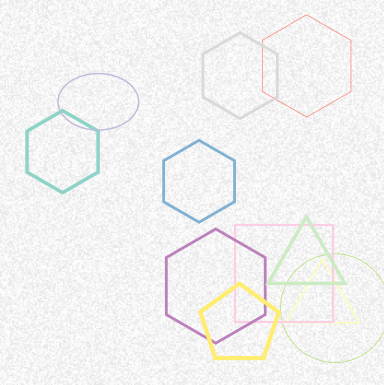[{"shape": "hexagon", "thickness": 2.5, "radius": 0.53, "center": [0.162, 0.606]}, {"shape": "triangle", "thickness": 1, "radius": 0.55, "center": [0.838, 0.217]}, {"shape": "oval", "thickness": 1, "radius": 0.52, "center": [0.255, 0.736]}, {"shape": "hexagon", "thickness": 0.5, "radius": 0.66, "center": [0.796, 0.829]}, {"shape": "hexagon", "thickness": 2, "radius": 0.53, "center": [0.517, 0.529]}, {"shape": "circle", "thickness": 0.5, "radius": 0.71, "center": [0.87, 0.2]}, {"shape": "square", "thickness": 1.5, "radius": 0.63, "center": [0.738, 0.29]}, {"shape": "hexagon", "thickness": 2, "radius": 0.56, "center": [0.624, 0.804]}, {"shape": "hexagon", "thickness": 2, "radius": 0.74, "center": [0.56, 0.257]}, {"shape": "triangle", "thickness": 2.5, "radius": 0.58, "center": [0.796, 0.321]}, {"shape": "pentagon", "thickness": 3, "radius": 0.53, "center": [0.622, 0.156]}]